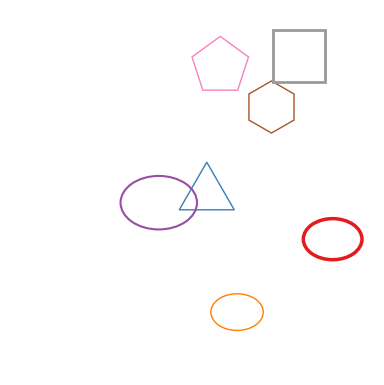[{"shape": "oval", "thickness": 2.5, "radius": 0.38, "center": [0.864, 0.379]}, {"shape": "triangle", "thickness": 1, "radius": 0.41, "center": [0.537, 0.496]}, {"shape": "oval", "thickness": 1.5, "radius": 0.5, "center": [0.412, 0.474]}, {"shape": "oval", "thickness": 1, "radius": 0.34, "center": [0.616, 0.189]}, {"shape": "hexagon", "thickness": 1, "radius": 0.34, "center": [0.705, 0.722]}, {"shape": "pentagon", "thickness": 1, "radius": 0.39, "center": [0.572, 0.828]}, {"shape": "square", "thickness": 2, "radius": 0.33, "center": [0.777, 0.855]}]